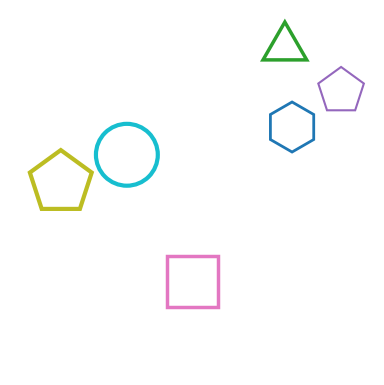[{"shape": "hexagon", "thickness": 2, "radius": 0.32, "center": [0.759, 0.67]}, {"shape": "triangle", "thickness": 2.5, "radius": 0.33, "center": [0.74, 0.877]}, {"shape": "pentagon", "thickness": 1.5, "radius": 0.31, "center": [0.886, 0.764]}, {"shape": "square", "thickness": 2.5, "radius": 0.33, "center": [0.5, 0.268]}, {"shape": "pentagon", "thickness": 3, "radius": 0.42, "center": [0.158, 0.526]}, {"shape": "circle", "thickness": 3, "radius": 0.4, "center": [0.33, 0.598]}]